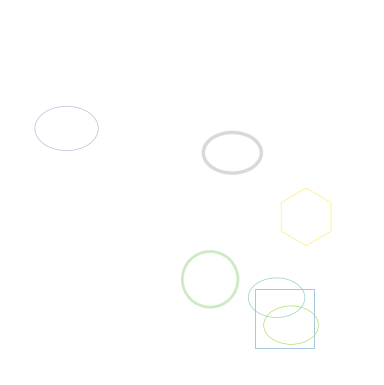[{"shape": "oval", "thickness": 0.5, "radius": 0.37, "center": [0.718, 0.227]}, {"shape": "oval", "thickness": 0.5, "radius": 0.41, "center": [0.173, 0.666]}, {"shape": "square", "thickness": 0.5, "radius": 0.38, "center": [0.739, 0.173]}, {"shape": "oval", "thickness": 0.5, "radius": 0.36, "center": [0.756, 0.156]}, {"shape": "oval", "thickness": 2.5, "radius": 0.38, "center": [0.604, 0.603]}, {"shape": "circle", "thickness": 2, "radius": 0.36, "center": [0.546, 0.275]}, {"shape": "hexagon", "thickness": 0.5, "radius": 0.37, "center": [0.795, 0.437]}]